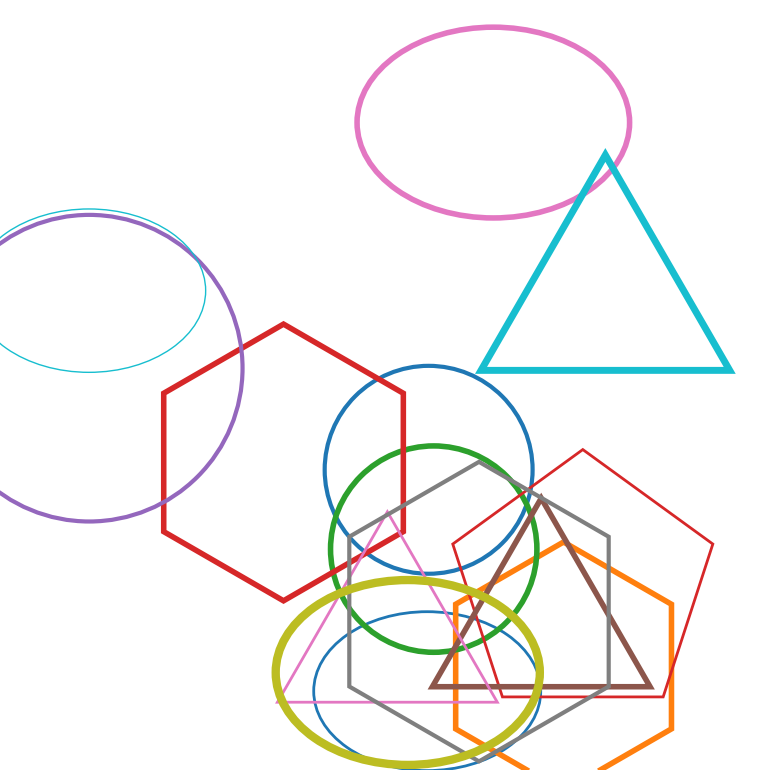[{"shape": "circle", "thickness": 1.5, "radius": 0.68, "center": [0.557, 0.39]}, {"shape": "oval", "thickness": 1, "radius": 0.74, "center": [0.555, 0.102]}, {"shape": "hexagon", "thickness": 2, "radius": 0.81, "center": [0.732, 0.134]}, {"shape": "circle", "thickness": 2, "radius": 0.67, "center": [0.563, 0.287]}, {"shape": "pentagon", "thickness": 1, "radius": 0.89, "center": [0.757, 0.239]}, {"shape": "hexagon", "thickness": 2, "radius": 0.9, "center": [0.368, 0.399]}, {"shape": "circle", "thickness": 1.5, "radius": 1.0, "center": [0.116, 0.522]}, {"shape": "triangle", "thickness": 2, "radius": 0.82, "center": [0.703, 0.19]}, {"shape": "oval", "thickness": 2, "radius": 0.88, "center": [0.641, 0.841]}, {"shape": "triangle", "thickness": 1, "radius": 0.82, "center": [0.503, 0.17]}, {"shape": "hexagon", "thickness": 1.5, "radius": 0.97, "center": [0.622, 0.206]}, {"shape": "oval", "thickness": 3, "radius": 0.86, "center": [0.53, 0.127]}, {"shape": "triangle", "thickness": 2.5, "radius": 0.93, "center": [0.786, 0.612]}, {"shape": "oval", "thickness": 0.5, "radius": 0.76, "center": [0.116, 0.623]}]